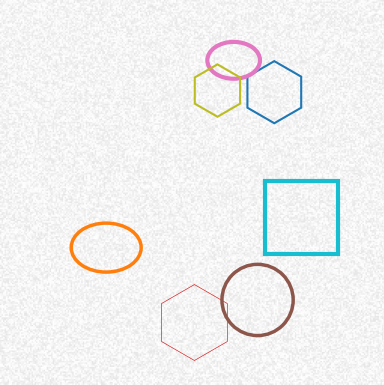[{"shape": "hexagon", "thickness": 1.5, "radius": 0.4, "center": [0.712, 0.761]}, {"shape": "oval", "thickness": 2.5, "radius": 0.45, "center": [0.276, 0.357]}, {"shape": "hexagon", "thickness": 0.5, "radius": 0.49, "center": [0.505, 0.162]}, {"shape": "circle", "thickness": 2.5, "radius": 0.46, "center": [0.669, 0.221]}, {"shape": "oval", "thickness": 3, "radius": 0.34, "center": [0.607, 0.843]}, {"shape": "hexagon", "thickness": 1.5, "radius": 0.34, "center": [0.565, 0.765]}, {"shape": "square", "thickness": 3, "radius": 0.47, "center": [0.784, 0.436]}]